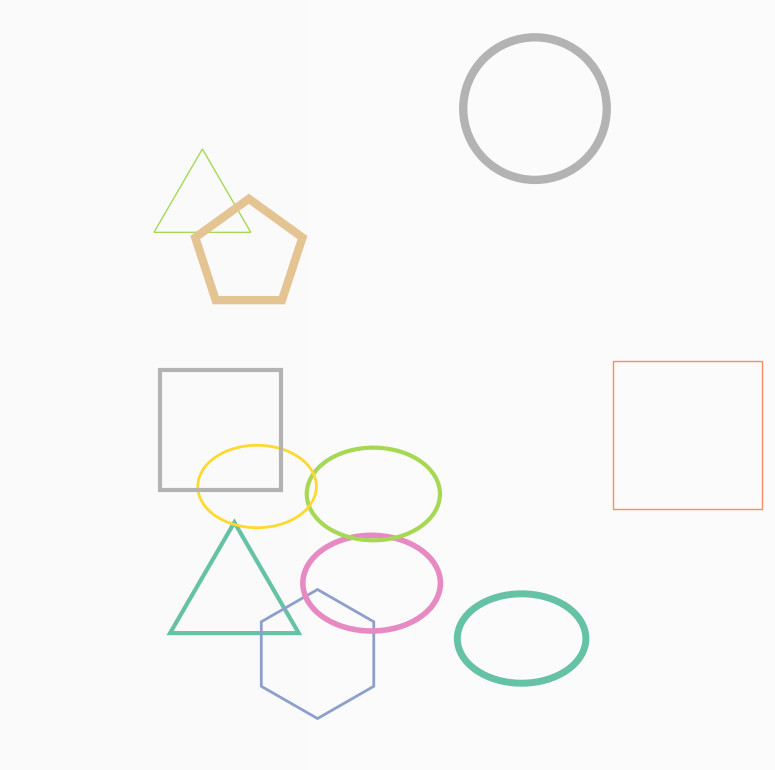[{"shape": "oval", "thickness": 2.5, "radius": 0.41, "center": [0.673, 0.171]}, {"shape": "triangle", "thickness": 1.5, "radius": 0.48, "center": [0.302, 0.226]}, {"shape": "square", "thickness": 0.5, "radius": 0.48, "center": [0.887, 0.436]}, {"shape": "hexagon", "thickness": 1, "radius": 0.42, "center": [0.41, 0.151]}, {"shape": "oval", "thickness": 2, "radius": 0.44, "center": [0.48, 0.243]}, {"shape": "oval", "thickness": 1.5, "radius": 0.43, "center": [0.482, 0.358]}, {"shape": "triangle", "thickness": 0.5, "radius": 0.36, "center": [0.261, 0.734]}, {"shape": "oval", "thickness": 1, "radius": 0.38, "center": [0.332, 0.368]}, {"shape": "pentagon", "thickness": 3, "radius": 0.36, "center": [0.321, 0.669]}, {"shape": "circle", "thickness": 3, "radius": 0.46, "center": [0.69, 0.859]}, {"shape": "square", "thickness": 1.5, "radius": 0.39, "center": [0.285, 0.442]}]